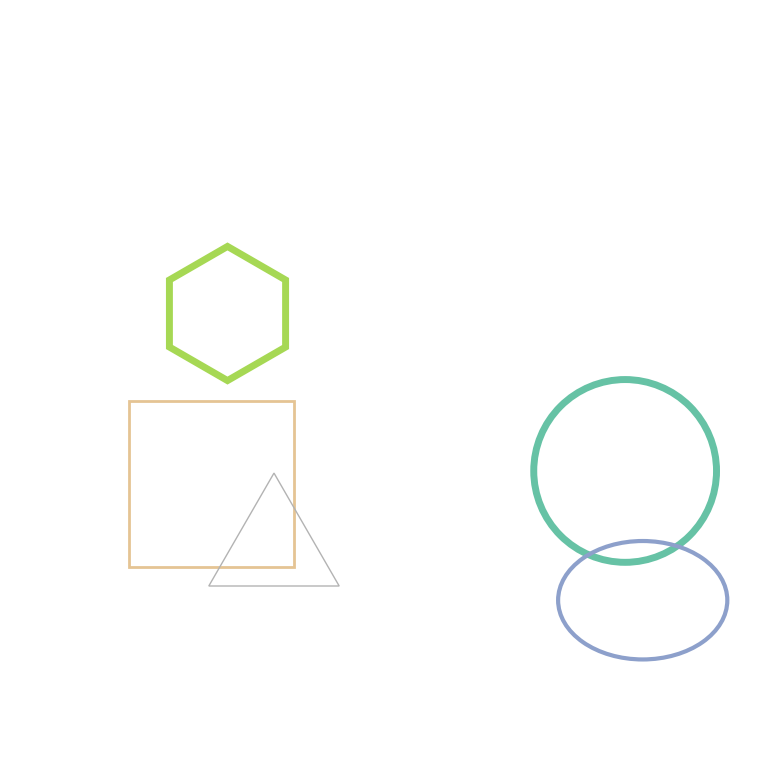[{"shape": "circle", "thickness": 2.5, "radius": 0.59, "center": [0.812, 0.388]}, {"shape": "oval", "thickness": 1.5, "radius": 0.55, "center": [0.835, 0.22]}, {"shape": "hexagon", "thickness": 2.5, "radius": 0.44, "center": [0.295, 0.593]}, {"shape": "square", "thickness": 1, "radius": 0.54, "center": [0.275, 0.371]}, {"shape": "triangle", "thickness": 0.5, "radius": 0.49, "center": [0.356, 0.288]}]